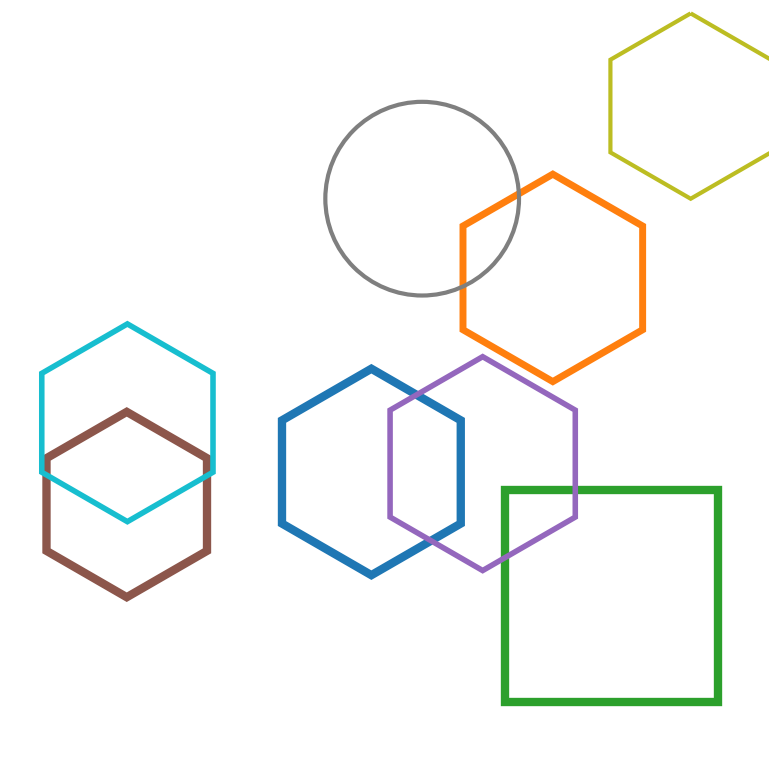[{"shape": "hexagon", "thickness": 3, "radius": 0.67, "center": [0.482, 0.387]}, {"shape": "hexagon", "thickness": 2.5, "radius": 0.67, "center": [0.718, 0.639]}, {"shape": "square", "thickness": 3, "radius": 0.69, "center": [0.794, 0.226]}, {"shape": "hexagon", "thickness": 2, "radius": 0.69, "center": [0.627, 0.398]}, {"shape": "hexagon", "thickness": 3, "radius": 0.6, "center": [0.165, 0.345]}, {"shape": "circle", "thickness": 1.5, "radius": 0.63, "center": [0.548, 0.742]}, {"shape": "hexagon", "thickness": 1.5, "radius": 0.6, "center": [0.897, 0.862]}, {"shape": "hexagon", "thickness": 2, "radius": 0.64, "center": [0.165, 0.451]}]